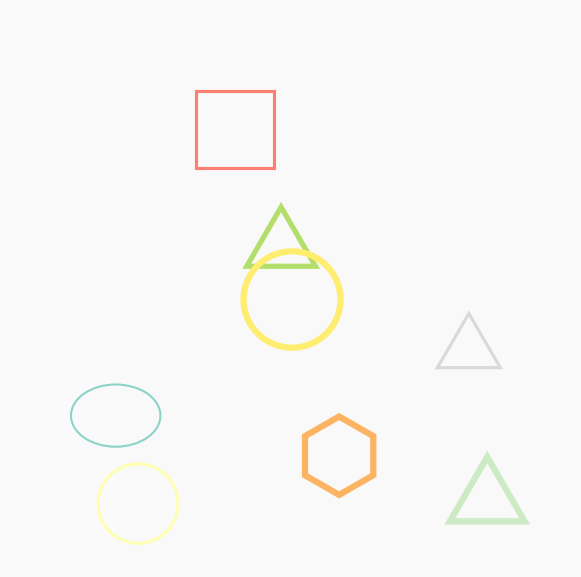[{"shape": "oval", "thickness": 1, "radius": 0.38, "center": [0.199, 0.279]}, {"shape": "circle", "thickness": 1.5, "radius": 0.34, "center": [0.238, 0.127]}, {"shape": "square", "thickness": 1.5, "radius": 0.34, "center": [0.405, 0.775]}, {"shape": "hexagon", "thickness": 3, "radius": 0.34, "center": [0.583, 0.21]}, {"shape": "triangle", "thickness": 2.5, "radius": 0.34, "center": [0.484, 0.572]}, {"shape": "triangle", "thickness": 1.5, "radius": 0.31, "center": [0.807, 0.394]}, {"shape": "triangle", "thickness": 3, "radius": 0.37, "center": [0.838, 0.134]}, {"shape": "circle", "thickness": 3, "radius": 0.42, "center": [0.502, 0.48]}]